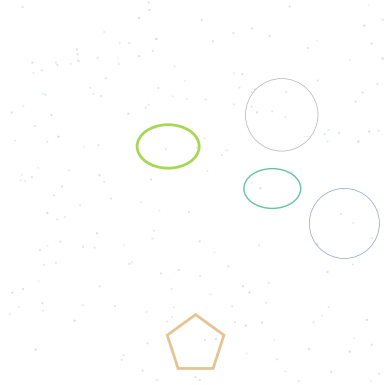[{"shape": "oval", "thickness": 1, "radius": 0.37, "center": [0.707, 0.51]}, {"shape": "circle", "thickness": 0.5, "radius": 0.46, "center": [0.894, 0.42]}, {"shape": "oval", "thickness": 2, "radius": 0.4, "center": [0.437, 0.62]}, {"shape": "pentagon", "thickness": 2, "radius": 0.39, "center": [0.508, 0.106]}, {"shape": "circle", "thickness": 0.5, "radius": 0.47, "center": [0.732, 0.702]}]